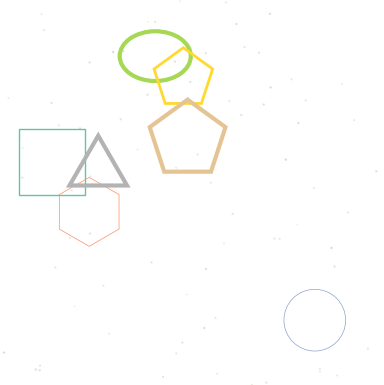[{"shape": "square", "thickness": 1, "radius": 0.43, "center": [0.135, 0.579]}, {"shape": "hexagon", "thickness": 0.5, "radius": 0.45, "center": [0.232, 0.45]}, {"shape": "circle", "thickness": 0.5, "radius": 0.4, "center": [0.818, 0.168]}, {"shape": "oval", "thickness": 3, "radius": 0.46, "center": [0.403, 0.854]}, {"shape": "pentagon", "thickness": 2, "radius": 0.4, "center": [0.476, 0.796]}, {"shape": "pentagon", "thickness": 3, "radius": 0.52, "center": [0.487, 0.638]}, {"shape": "triangle", "thickness": 3, "radius": 0.43, "center": [0.255, 0.561]}]